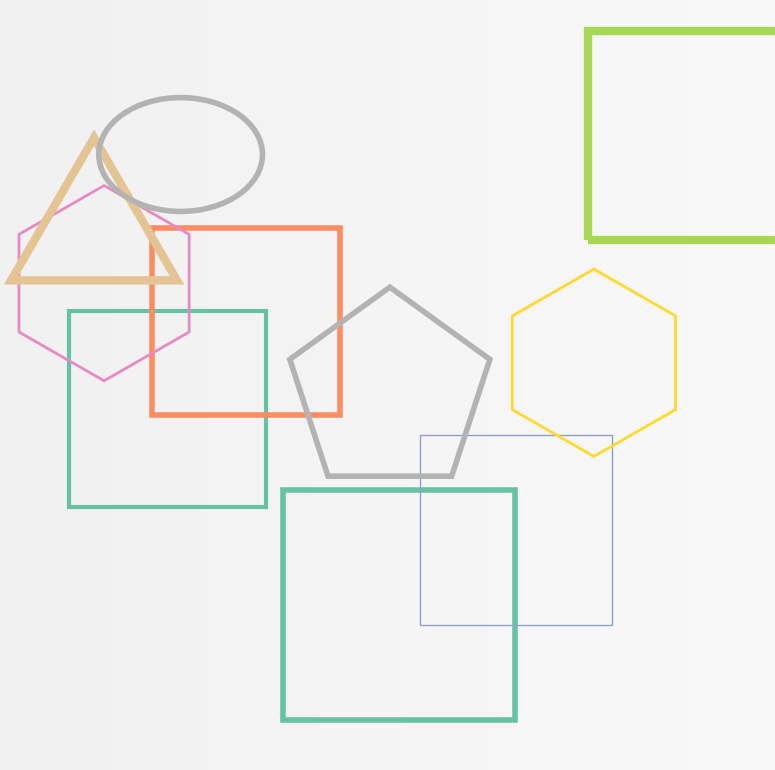[{"shape": "square", "thickness": 2, "radius": 0.75, "center": [0.514, 0.214]}, {"shape": "square", "thickness": 1.5, "radius": 0.64, "center": [0.216, 0.469]}, {"shape": "square", "thickness": 2, "radius": 0.61, "center": [0.317, 0.582]}, {"shape": "square", "thickness": 0.5, "radius": 0.62, "center": [0.666, 0.311]}, {"shape": "hexagon", "thickness": 1, "radius": 0.63, "center": [0.134, 0.632]}, {"shape": "square", "thickness": 3, "radius": 0.68, "center": [0.895, 0.824]}, {"shape": "hexagon", "thickness": 1, "radius": 0.61, "center": [0.766, 0.529]}, {"shape": "triangle", "thickness": 3, "radius": 0.62, "center": [0.121, 0.698]}, {"shape": "oval", "thickness": 2, "radius": 0.53, "center": [0.233, 0.799]}, {"shape": "pentagon", "thickness": 2, "radius": 0.68, "center": [0.503, 0.491]}]